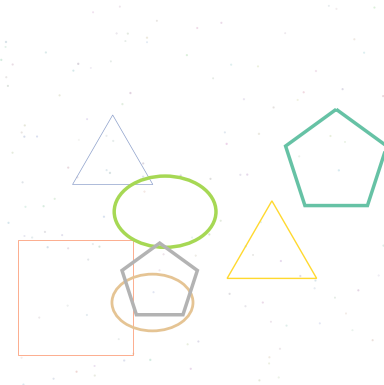[{"shape": "pentagon", "thickness": 2.5, "radius": 0.69, "center": [0.873, 0.578]}, {"shape": "square", "thickness": 0.5, "radius": 0.75, "center": [0.196, 0.226]}, {"shape": "triangle", "thickness": 0.5, "radius": 0.6, "center": [0.293, 0.581]}, {"shape": "oval", "thickness": 2.5, "radius": 0.66, "center": [0.429, 0.45]}, {"shape": "triangle", "thickness": 1, "radius": 0.67, "center": [0.706, 0.344]}, {"shape": "oval", "thickness": 2, "radius": 0.53, "center": [0.396, 0.214]}, {"shape": "pentagon", "thickness": 2.5, "radius": 0.51, "center": [0.415, 0.266]}]